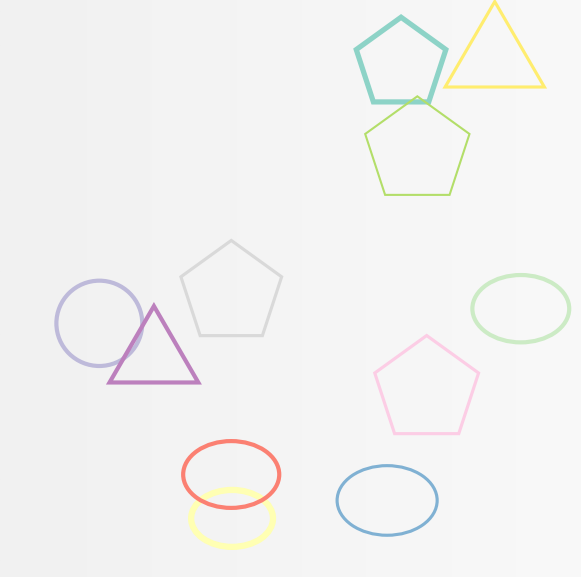[{"shape": "pentagon", "thickness": 2.5, "radius": 0.41, "center": [0.69, 0.888]}, {"shape": "oval", "thickness": 3, "radius": 0.35, "center": [0.399, 0.101]}, {"shape": "circle", "thickness": 2, "radius": 0.37, "center": [0.171, 0.439]}, {"shape": "oval", "thickness": 2, "radius": 0.41, "center": [0.398, 0.177]}, {"shape": "oval", "thickness": 1.5, "radius": 0.43, "center": [0.666, 0.133]}, {"shape": "pentagon", "thickness": 1, "radius": 0.47, "center": [0.718, 0.738]}, {"shape": "pentagon", "thickness": 1.5, "radius": 0.47, "center": [0.734, 0.324]}, {"shape": "pentagon", "thickness": 1.5, "radius": 0.46, "center": [0.398, 0.492]}, {"shape": "triangle", "thickness": 2, "radius": 0.44, "center": [0.265, 0.381]}, {"shape": "oval", "thickness": 2, "radius": 0.42, "center": [0.896, 0.465]}, {"shape": "triangle", "thickness": 1.5, "radius": 0.49, "center": [0.851, 0.898]}]